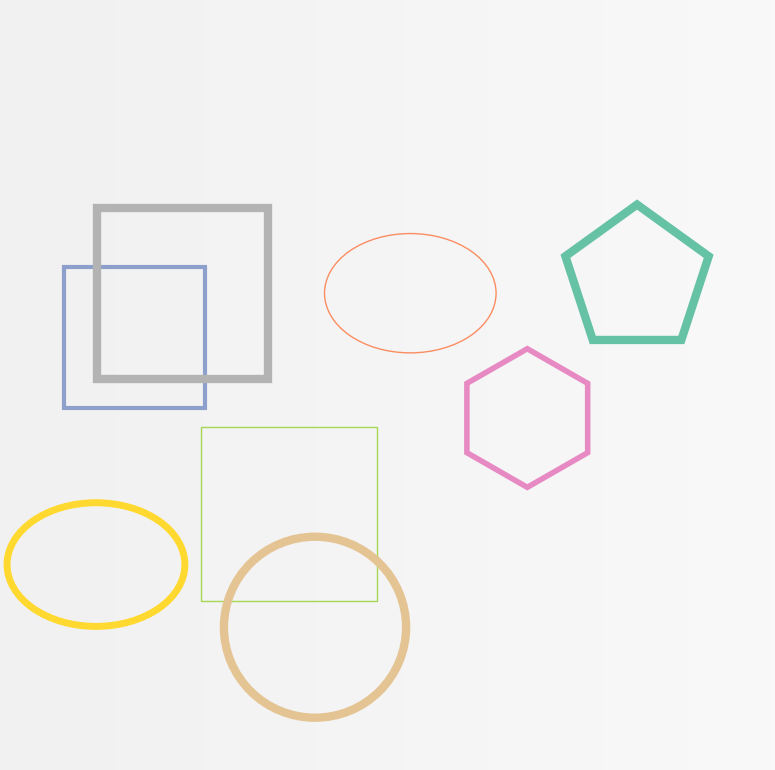[{"shape": "pentagon", "thickness": 3, "radius": 0.49, "center": [0.822, 0.637]}, {"shape": "oval", "thickness": 0.5, "radius": 0.55, "center": [0.529, 0.619]}, {"shape": "square", "thickness": 1.5, "radius": 0.46, "center": [0.174, 0.562]}, {"shape": "hexagon", "thickness": 2, "radius": 0.45, "center": [0.68, 0.457]}, {"shape": "square", "thickness": 0.5, "radius": 0.57, "center": [0.373, 0.332]}, {"shape": "oval", "thickness": 2.5, "radius": 0.57, "center": [0.124, 0.267]}, {"shape": "circle", "thickness": 3, "radius": 0.59, "center": [0.406, 0.185]}, {"shape": "square", "thickness": 3, "radius": 0.55, "center": [0.235, 0.619]}]